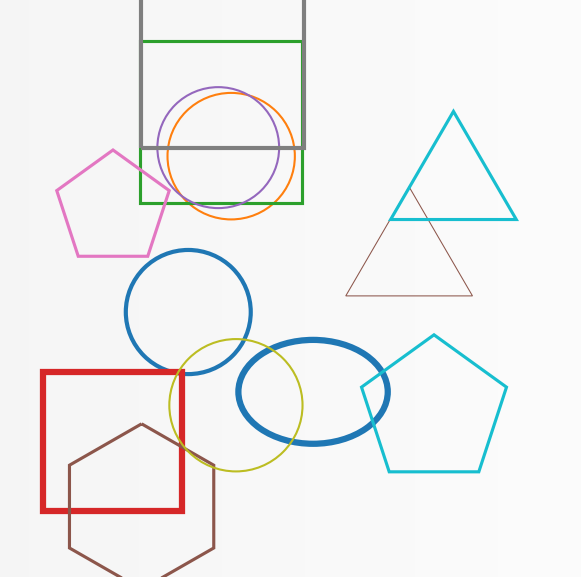[{"shape": "circle", "thickness": 2, "radius": 0.54, "center": [0.324, 0.459]}, {"shape": "oval", "thickness": 3, "radius": 0.64, "center": [0.539, 0.321]}, {"shape": "circle", "thickness": 1, "radius": 0.55, "center": [0.398, 0.729]}, {"shape": "square", "thickness": 1.5, "radius": 0.7, "center": [0.381, 0.787]}, {"shape": "square", "thickness": 3, "radius": 0.6, "center": [0.194, 0.234]}, {"shape": "circle", "thickness": 1, "radius": 0.52, "center": [0.375, 0.744]}, {"shape": "hexagon", "thickness": 1.5, "radius": 0.72, "center": [0.244, 0.122]}, {"shape": "triangle", "thickness": 0.5, "radius": 0.63, "center": [0.704, 0.55]}, {"shape": "pentagon", "thickness": 1.5, "radius": 0.51, "center": [0.194, 0.638]}, {"shape": "square", "thickness": 2, "radius": 0.7, "center": [0.383, 0.883]}, {"shape": "circle", "thickness": 1, "radius": 0.57, "center": [0.406, 0.297]}, {"shape": "triangle", "thickness": 1.5, "radius": 0.62, "center": [0.78, 0.681]}, {"shape": "pentagon", "thickness": 1.5, "radius": 0.66, "center": [0.747, 0.288]}]